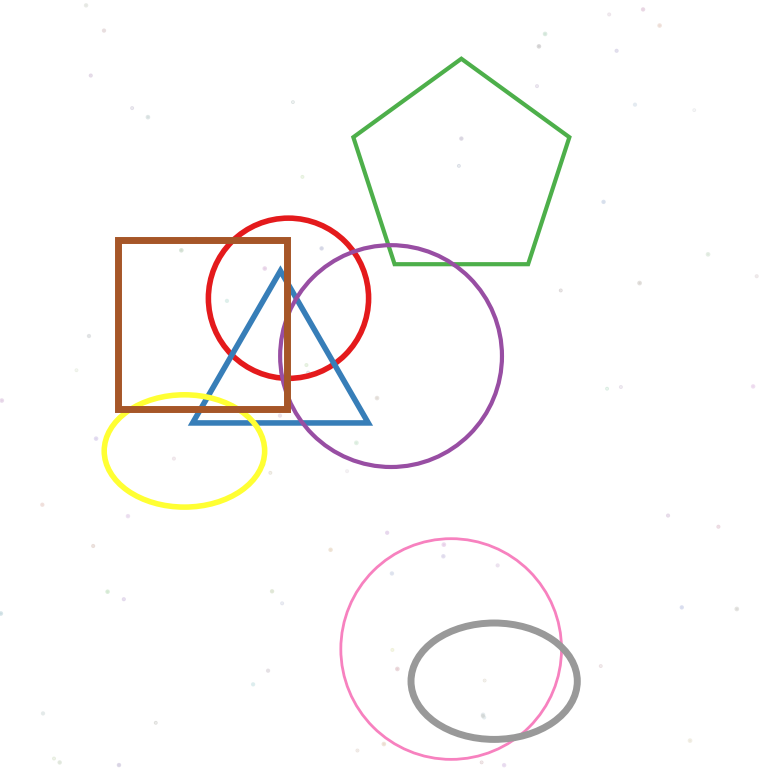[{"shape": "circle", "thickness": 2, "radius": 0.52, "center": [0.375, 0.613]}, {"shape": "triangle", "thickness": 2, "radius": 0.66, "center": [0.364, 0.517]}, {"shape": "pentagon", "thickness": 1.5, "radius": 0.74, "center": [0.599, 0.776]}, {"shape": "circle", "thickness": 1.5, "radius": 0.72, "center": [0.508, 0.538]}, {"shape": "oval", "thickness": 2, "radius": 0.52, "center": [0.24, 0.414]}, {"shape": "square", "thickness": 2.5, "radius": 0.55, "center": [0.263, 0.579]}, {"shape": "circle", "thickness": 1, "radius": 0.72, "center": [0.586, 0.157]}, {"shape": "oval", "thickness": 2.5, "radius": 0.54, "center": [0.642, 0.115]}]